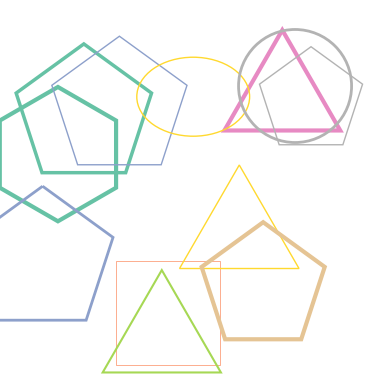[{"shape": "pentagon", "thickness": 2.5, "radius": 0.92, "center": [0.218, 0.701]}, {"shape": "hexagon", "thickness": 3, "radius": 0.87, "center": [0.15, 0.6]}, {"shape": "square", "thickness": 0.5, "radius": 0.68, "center": [0.437, 0.187]}, {"shape": "pentagon", "thickness": 2, "radius": 0.96, "center": [0.111, 0.324]}, {"shape": "pentagon", "thickness": 1, "radius": 0.92, "center": [0.31, 0.721]}, {"shape": "triangle", "thickness": 3, "radius": 0.87, "center": [0.733, 0.748]}, {"shape": "triangle", "thickness": 1.5, "radius": 0.89, "center": [0.42, 0.121]}, {"shape": "triangle", "thickness": 1, "radius": 0.9, "center": [0.621, 0.392]}, {"shape": "oval", "thickness": 1, "radius": 0.73, "center": [0.502, 0.749]}, {"shape": "pentagon", "thickness": 3, "radius": 0.84, "center": [0.684, 0.255]}, {"shape": "pentagon", "thickness": 1, "radius": 0.7, "center": [0.808, 0.738]}, {"shape": "circle", "thickness": 2, "radius": 0.73, "center": [0.766, 0.777]}]